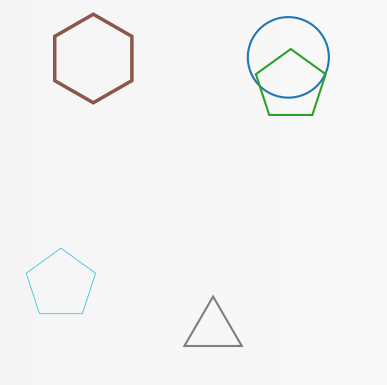[{"shape": "circle", "thickness": 1.5, "radius": 0.52, "center": [0.744, 0.851]}, {"shape": "pentagon", "thickness": 1.5, "radius": 0.47, "center": [0.75, 0.778]}, {"shape": "hexagon", "thickness": 2.5, "radius": 0.57, "center": [0.241, 0.848]}, {"shape": "triangle", "thickness": 1.5, "radius": 0.43, "center": [0.55, 0.144]}, {"shape": "pentagon", "thickness": 0.5, "radius": 0.47, "center": [0.157, 0.261]}]